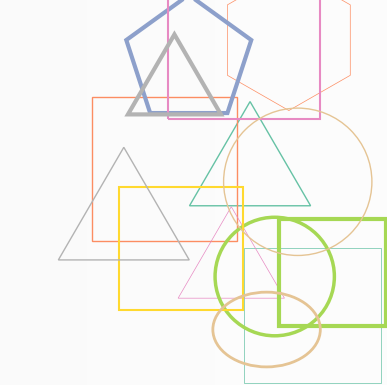[{"shape": "square", "thickness": 0.5, "radius": 0.88, "center": [0.807, 0.18]}, {"shape": "triangle", "thickness": 1, "radius": 0.9, "center": [0.645, 0.556]}, {"shape": "hexagon", "thickness": 0.5, "radius": 0.92, "center": [0.745, 0.896]}, {"shape": "square", "thickness": 1, "radius": 0.94, "center": [0.424, 0.56]}, {"shape": "pentagon", "thickness": 3, "radius": 0.85, "center": [0.487, 0.844]}, {"shape": "square", "thickness": 1.5, "radius": 0.98, "center": [0.629, 0.887]}, {"shape": "triangle", "thickness": 0.5, "radius": 0.79, "center": [0.597, 0.305]}, {"shape": "circle", "thickness": 2.5, "radius": 0.77, "center": [0.709, 0.282]}, {"shape": "square", "thickness": 3, "radius": 0.69, "center": [0.858, 0.293]}, {"shape": "square", "thickness": 1.5, "radius": 0.8, "center": [0.467, 0.355]}, {"shape": "oval", "thickness": 2, "radius": 0.69, "center": [0.688, 0.144]}, {"shape": "circle", "thickness": 1, "radius": 0.96, "center": [0.768, 0.528]}, {"shape": "triangle", "thickness": 3, "radius": 0.69, "center": [0.45, 0.772]}, {"shape": "triangle", "thickness": 1, "radius": 0.97, "center": [0.319, 0.422]}]